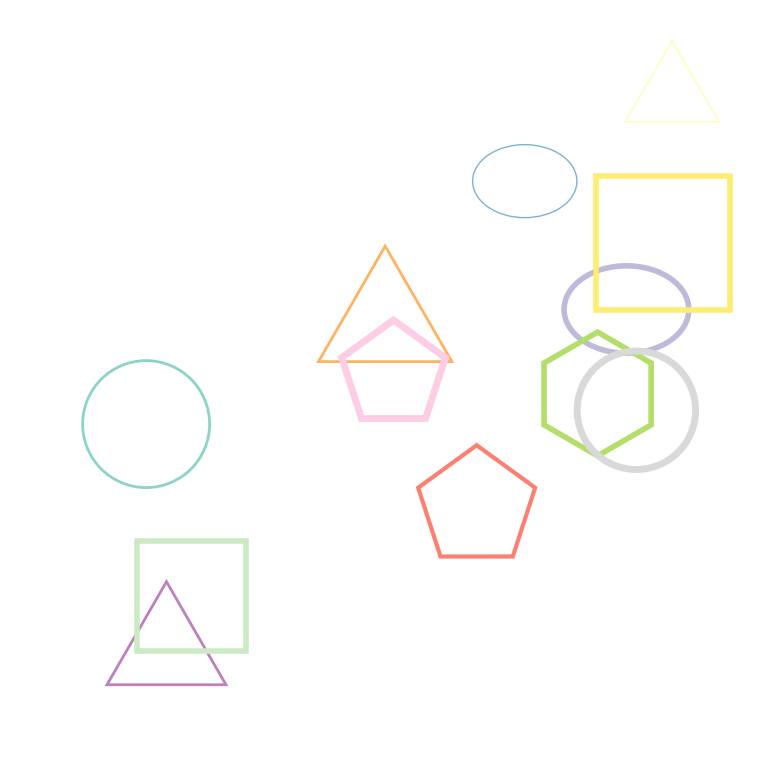[{"shape": "circle", "thickness": 1, "radius": 0.41, "center": [0.19, 0.449]}, {"shape": "triangle", "thickness": 0.5, "radius": 0.35, "center": [0.873, 0.877]}, {"shape": "oval", "thickness": 2, "radius": 0.41, "center": [0.814, 0.598]}, {"shape": "pentagon", "thickness": 1.5, "radius": 0.4, "center": [0.619, 0.342]}, {"shape": "oval", "thickness": 0.5, "radius": 0.34, "center": [0.682, 0.765]}, {"shape": "triangle", "thickness": 1, "radius": 0.5, "center": [0.5, 0.58]}, {"shape": "hexagon", "thickness": 2, "radius": 0.4, "center": [0.776, 0.488]}, {"shape": "pentagon", "thickness": 2.5, "radius": 0.35, "center": [0.511, 0.514]}, {"shape": "circle", "thickness": 2.5, "radius": 0.38, "center": [0.826, 0.467]}, {"shape": "triangle", "thickness": 1, "radius": 0.45, "center": [0.216, 0.155]}, {"shape": "square", "thickness": 2, "radius": 0.36, "center": [0.248, 0.226]}, {"shape": "square", "thickness": 2, "radius": 0.44, "center": [0.861, 0.685]}]